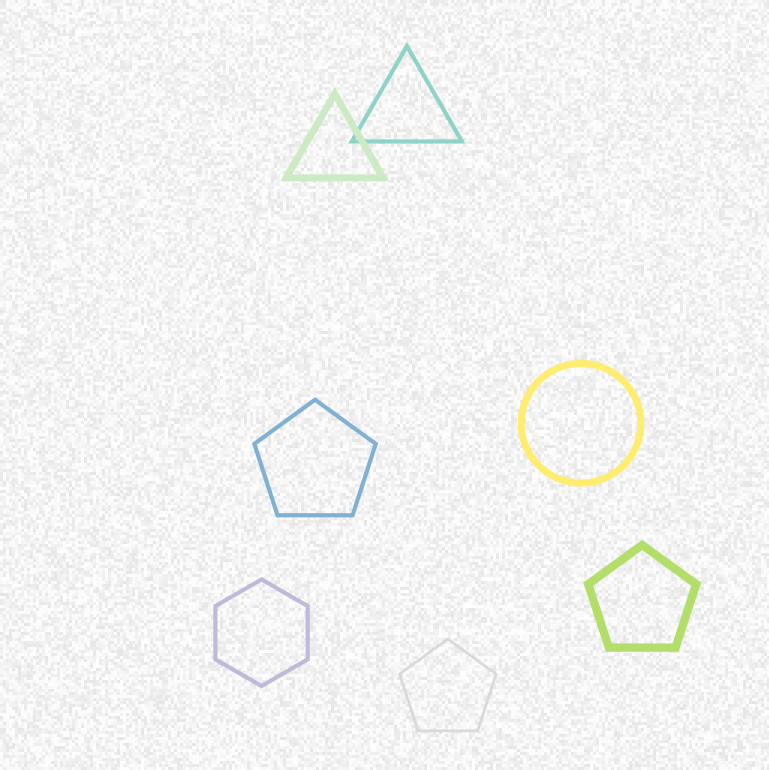[{"shape": "triangle", "thickness": 1.5, "radius": 0.41, "center": [0.528, 0.858]}, {"shape": "hexagon", "thickness": 1.5, "radius": 0.35, "center": [0.34, 0.178]}, {"shape": "pentagon", "thickness": 1.5, "radius": 0.41, "center": [0.409, 0.398]}, {"shape": "pentagon", "thickness": 3, "radius": 0.37, "center": [0.834, 0.219]}, {"shape": "pentagon", "thickness": 1, "radius": 0.33, "center": [0.582, 0.104]}, {"shape": "triangle", "thickness": 2.5, "radius": 0.36, "center": [0.435, 0.805]}, {"shape": "circle", "thickness": 2.5, "radius": 0.39, "center": [0.755, 0.45]}]